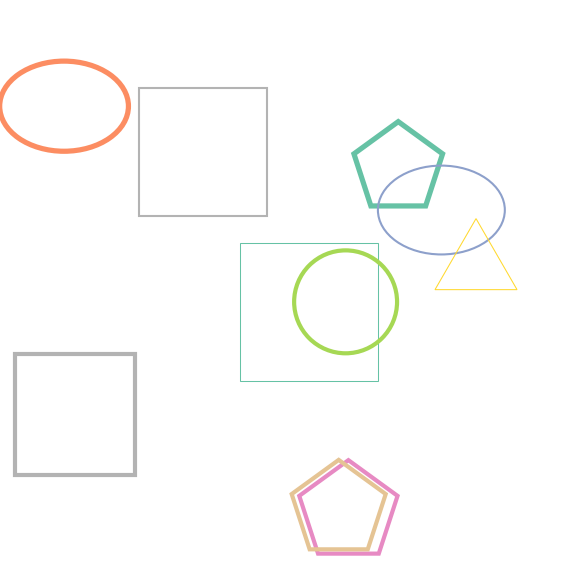[{"shape": "square", "thickness": 0.5, "radius": 0.6, "center": [0.535, 0.459]}, {"shape": "pentagon", "thickness": 2.5, "radius": 0.4, "center": [0.69, 0.708]}, {"shape": "oval", "thickness": 2.5, "radius": 0.56, "center": [0.111, 0.815]}, {"shape": "oval", "thickness": 1, "radius": 0.55, "center": [0.764, 0.635]}, {"shape": "pentagon", "thickness": 2, "radius": 0.45, "center": [0.603, 0.113]}, {"shape": "circle", "thickness": 2, "radius": 0.45, "center": [0.598, 0.476]}, {"shape": "triangle", "thickness": 0.5, "radius": 0.41, "center": [0.824, 0.539]}, {"shape": "pentagon", "thickness": 2, "radius": 0.43, "center": [0.586, 0.117]}, {"shape": "square", "thickness": 2, "radius": 0.52, "center": [0.13, 0.281]}, {"shape": "square", "thickness": 1, "radius": 0.55, "center": [0.352, 0.736]}]